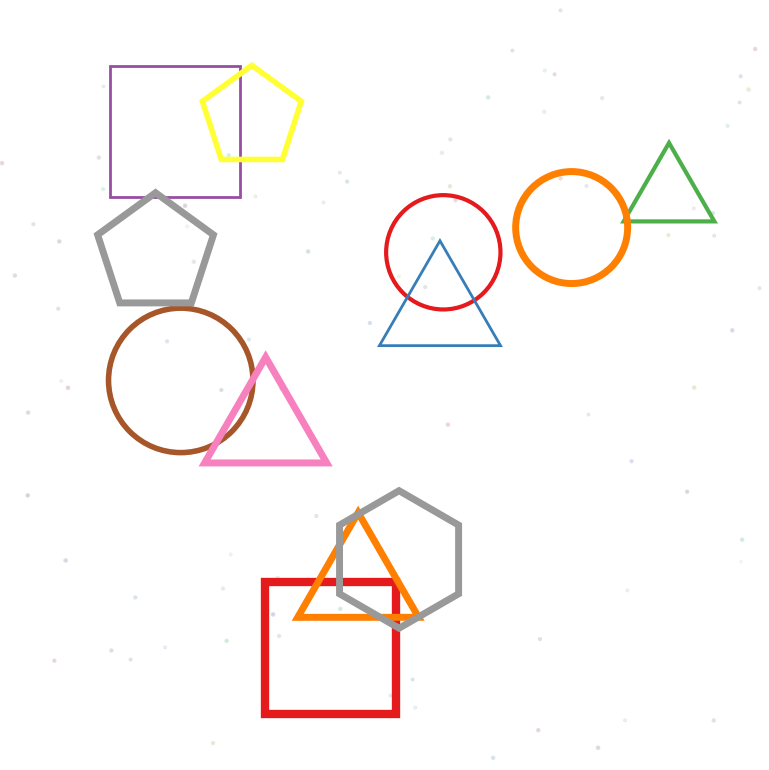[{"shape": "circle", "thickness": 1.5, "radius": 0.37, "center": [0.576, 0.672]}, {"shape": "square", "thickness": 3, "radius": 0.43, "center": [0.429, 0.159]}, {"shape": "triangle", "thickness": 1, "radius": 0.45, "center": [0.571, 0.597]}, {"shape": "triangle", "thickness": 1.5, "radius": 0.34, "center": [0.869, 0.746]}, {"shape": "square", "thickness": 1, "radius": 0.42, "center": [0.227, 0.829]}, {"shape": "circle", "thickness": 2.5, "radius": 0.36, "center": [0.742, 0.704]}, {"shape": "triangle", "thickness": 2.5, "radius": 0.45, "center": [0.465, 0.244]}, {"shape": "pentagon", "thickness": 2, "radius": 0.34, "center": [0.327, 0.848]}, {"shape": "circle", "thickness": 2, "radius": 0.47, "center": [0.235, 0.506]}, {"shape": "triangle", "thickness": 2.5, "radius": 0.46, "center": [0.345, 0.445]}, {"shape": "pentagon", "thickness": 2.5, "radius": 0.4, "center": [0.202, 0.671]}, {"shape": "hexagon", "thickness": 2.5, "radius": 0.45, "center": [0.518, 0.273]}]